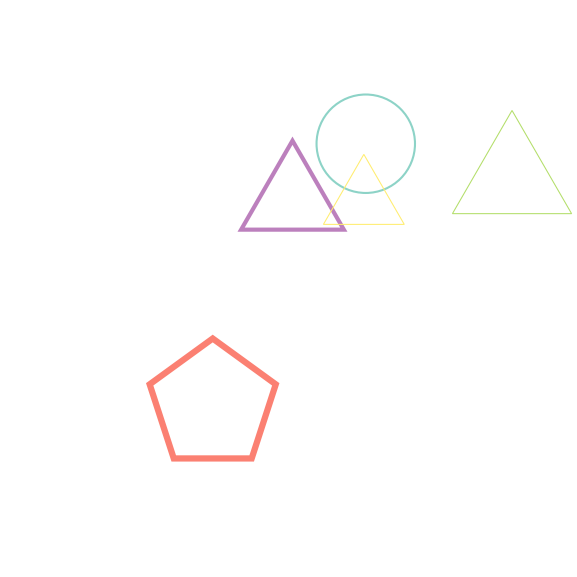[{"shape": "circle", "thickness": 1, "radius": 0.43, "center": [0.633, 0.75]}, {"shape": "pentagon", "thickness": 3, "radius": 0.57, "center": [0.368, 0.298]}, {"shape": "triangle", "thickness": 0.5, "radius": 0.6, "center": [0.887, 0.689]}, {"shape": "triangle", "thickness": 2, "radius": 0.51, "center": [0.506, 0.653]}, {"shape": "triangle", "thickness": 0.5, "radius": 0.4, "center": [0.63, 0.651]}]